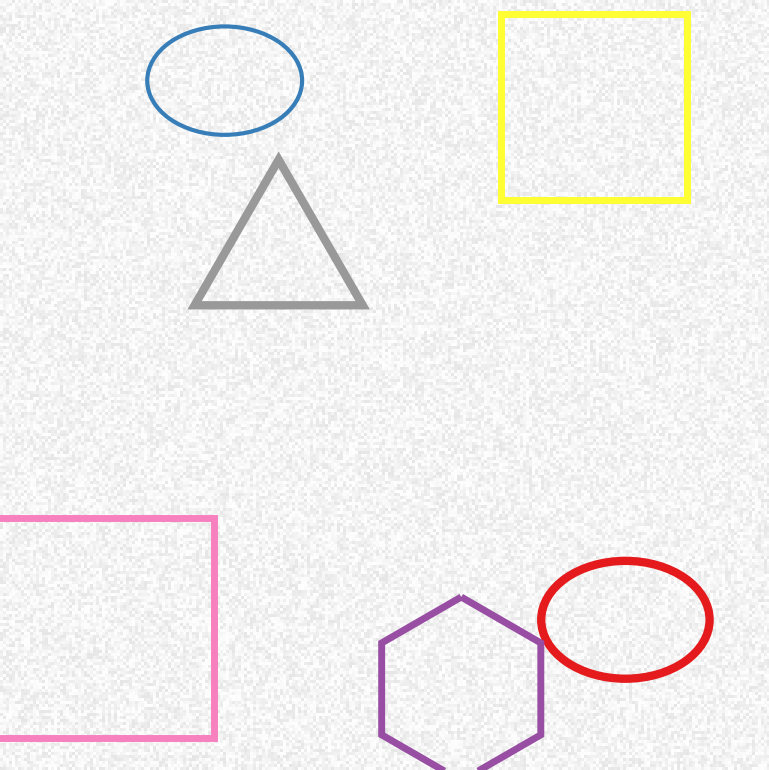[{"shape": "oval", "thickness": 3, "radius": 0.55, "center": [0.812, 0.195]}, {"shape": "oval", "thickness": 1.5, "radius": 0.5, "center": [0.292, 0.895]}, {"shape": "hexagon", "thickness": 2.5, "radius": 0.6, "center": [0.599, 0.105]}, {"shape": "square", "thickness": 2.5, "radius": 0.6, "center": [0.771, 0.861]}, {"shape": "square", "thickness": 2.5, "radius": 0.71, "center": [0.136, 0.185]}, {"shape": "triangle", "thickness": 3, "radius": 0.63, "center": [0.362, 0.667]}]